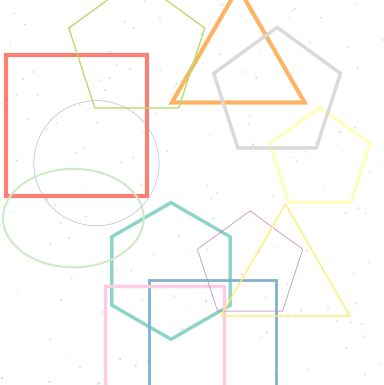[{"shape": "hexagon", "thickness": 2.5, "radius": 0.89, "center": [0.444, 0.296]}, {"shape": "pentagon", "thickness": 2, "radius": 0.68, "center": [0.831, 0.585]}, {"shape": "circle", "thickness": 0.5, "radius": 0.81, "center": [0.25, 0.576]}, {"shape": "square", "thickness": 3, "radius": 0.92, "center": [0.199, 0.674]}, {"shape": "square", "thickness": 2, "radius": 0.82, "center": [0.551, 0.107]}, {"shape": "triangle", "thickness": 3, "radius": 1.0, "center": [0.619, 0.833]}, {"shape": "pentagon", "thickness": 1, "radius": 0.93, "center": [0.355, 0.87]}, {"shape": "square", "thickness": 2.5, "radius": 0.78, "center": [0.427, 0.103]}, {"shape": "pentagon", "thickness": 2.5, "radius": 0.87, "center": [0.72, 0.756]}, {"shape": "pentagon", "thickness": 0.5, "radius": 0.72, "center": [0.65, 0.308]}, {"shape": "oval", "thickness": 1.5, "radius": 0.91, "center": [0.19, 0.434]}, {"shape": "triangle", "thickness": 1, "radius": 0.97, "center": [0.741, 0.276]}]